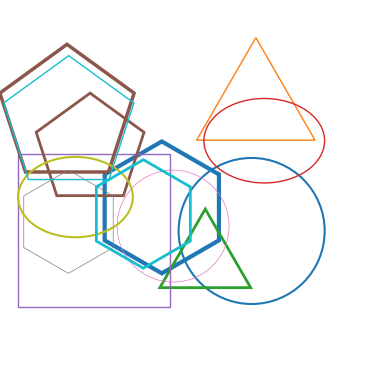[{"shape": "circle", "thickness": 1.5, "radius": 0.95, "center": [0.654, 0.4]}, {"shape": "hexagon", "thickness": 3, "radius": 0.86, "center": [0.42, 0.461]}, {"shape": "triangle", "thickness": 1, "radius": 0.89, "center": [0.665, 0.725]}, {"shape": "triangle", "thickness": 2, "radius": 0.68, "center": [0.533, 0.321]}, {"shape": "oval", "thickness": 1, "radius": 0.78, "center": [0.686, 0.635]}, {"shape": "square", "thickness": 1, "radius": 0.99, "center": [0.245, 0.401]}, {"shape": "pentagon", "thickness": 2, "radius": 0.74, "center": [0.234, 0.611]}, {"shape": "pentagon", "thickness": 2.5, "radius": 0.92, "center": [0.174, 0.702]}, {"shape": "circle", "thickness": 0.5, "radius": 0.73, "center": [0.45, 0.413]}, {"shape": "hexagon", "thickness": 0.5, "radius": 0.67, "center": [0.178, 0.424]}, {"shape": "oval", "thickness": 1.5, "radius": 0.75, "center": [0.196, 0.488]}, {"shape": "hexagon", "thickness": 2, "radius": 0.7, "center": [0.372, 0.444]}, {"shape": "pentagon", "thickness": 1, "radius": 0.89, "center": [0.179, 0.678]}]